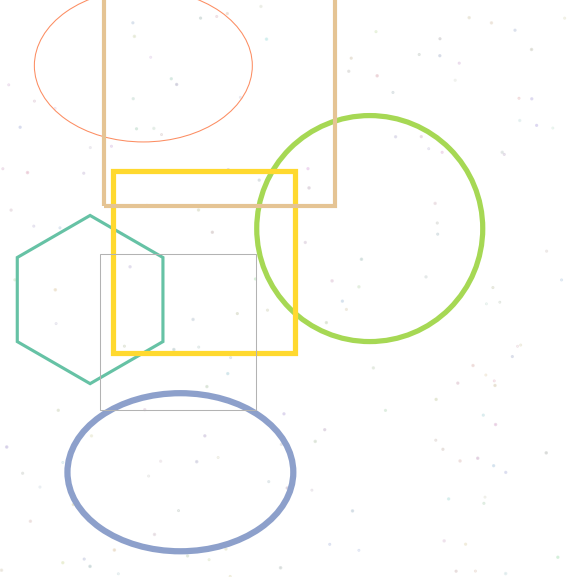[{"shape": "hexagon", "thickness": 1.5, "radius": 0.73, "center": [0.156, 0.48]}, {"shape": "oval", "thickness": 0.5, "radius": 0.94, "center": [0.248, 0.885]}, {"shape": "oval", "thickness": 3, "radius": 0.98, "center": [0.312, 0.181]}, {"shape": "circle", "thickness": 2.5, "radius": 0.98, "center": [0.64, 0.603]}, {"shape": "square", "thickness": 2.5, "radius": 0.79, "center": [0.353, 0.546]}, {"shape": "square", "thickness": 2, "radius": 1.0, "center": [0.38, 0.843]}, {"shape": "square", "thickness": 0.5, "radius": 0.67, "center": [0.308, 0.425]}]